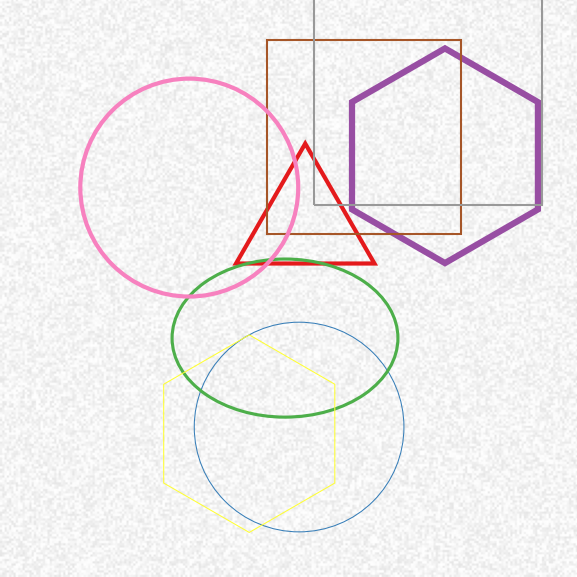[{"shape": "triangle", "thickness": 2, "radius": 0.69, "center": [0.529, 0.612]}, {"shape": "circle", "thickness": 0.5, "radius": 0.91, "center": [0.518, 0.26]}, {"shape": "oval", "thickness": 1.5, "radius": 0.98, "center": [0.494, 0.414]}, {"shape": "hexagon", "thickness": 3, "radius": 0.93, "center": [0.771, 0.729]}, {"shape": "hexagon", "thickness": 0.5, "radius": 0.86, "center": [0.432, 0.248]}, {"shape": "square", "thickness": 1, "radius": 0.84, "center": [0.63, 0.762]}, {"shape": "circle", "thickness": 2, "radius": 0.94, "center": [0.328, 0.674]}, {"shape": "square", "thickness": 1, "radius": 0.98, "center": [0.741, 0.84]}]